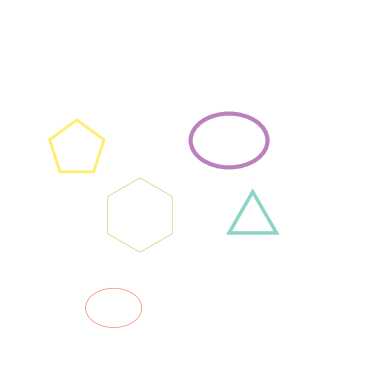[{"shape": "triangle", "thickness": 2.5, "radius": 0.36, "center": [0.656, 0.431]}, {"shape": "oval", "thickness": 0.5, "radius": 0.36, "center": [0.295, 0.2]}, {"shape": "hexagon", "thickness": 0.5, "radius": 0.48, "center": [0.364, 0.441]}, {"shape": "oval", "thickness": 3, "radius": 0.5, "center": [0.595, 0.635]}, {"shape": "pentagon", "thickness": 2, "radius": 0.37, "center": [0.2, 0.614]}]